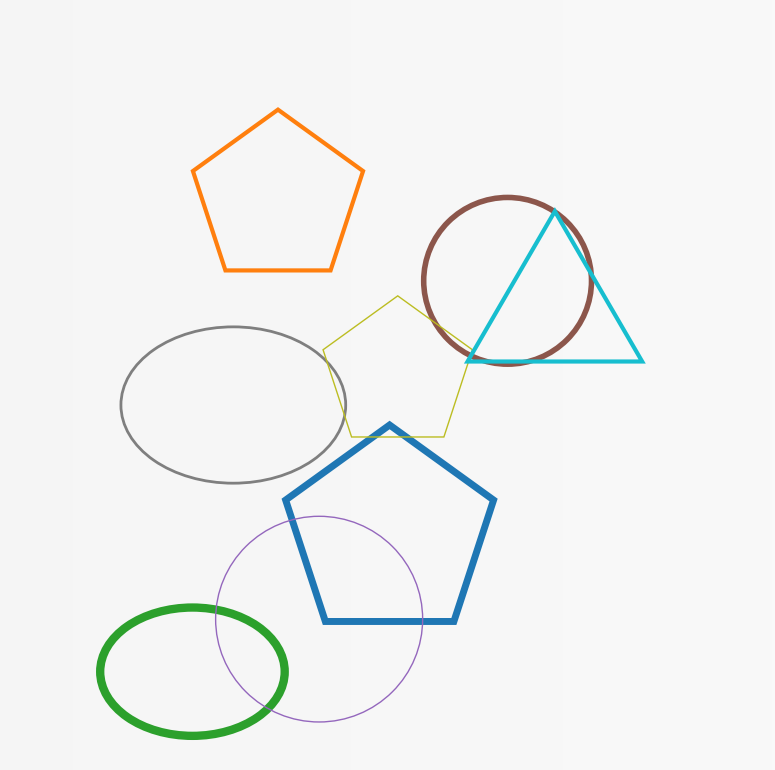[{"shape": "pentagon", "thickness": 2.5, "radius": 0.71, "center": [0.503, 0.307]}, {"shape": "pentagon", "thickness": 1.5, "radius": 0.58, "center": [0.359, 0.742]}, {"shape": "oval", "thickness": 3, "radius": 0.6, "center": [0.248, 0.128]}, {"shape": "circle", "thickness": 0.5, "radius": 0.67, "center": [0.412, 0.196]}, {"shape": "circle", "thickness": 2, "radius": 0.54, "center": [0.655, 0.635]}, {"shape": "oval", "thickness": 1, "radius": 0.73, "center": [0.301, 0.474]}, {"shape": "pentagon", "thickness": 0.5, "radius": 0.51, "center": [0.513, 0.514]}, {"shape": "triangle", "thickness": 1.5, "radius": 0.65, "center": [0.716, 0.596]}]